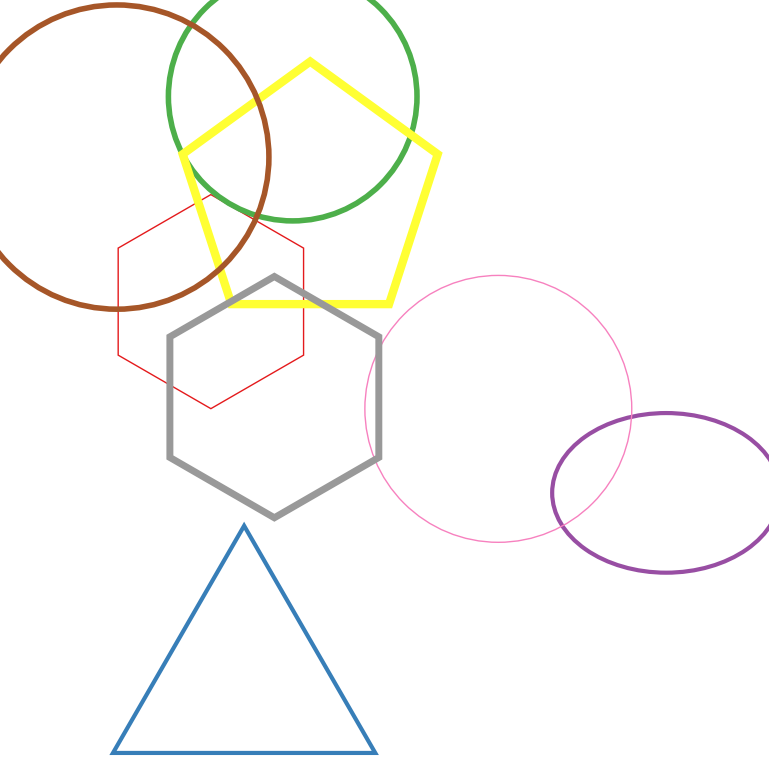[{"shape": "hexagon", "thickness": 0.5, "radius": 0.7, "center": [0.274, 0.608]}, {"shape": "triangle", "thickness": 1.5, "radius": 0.98, "center": [0.317, 0.12]}, {"shape": "circle", "thickness": 2, "radius": 0.81, "center": [0.38, 0.875]}, {"shape": "oval", "thickness": 1.5, "radius": 0.74, "center": [0.865, 0.36]}, {"shape": "pentagon", "thickness": 3, "radius": 0.87, "center": [0.403, 0.746]}, {"shape": "circle", "thickness": 2, "radius": 0.99, "center": [0.152, 0.796]}, {"shape": "circle", "thickness": 0.5, "radius": 0.87, "center": [0.647, 0.469]}, {"shape": "hexagon", "thickness": 2.5, "radius": 0.78, "center": [0.356, 0.484]}]